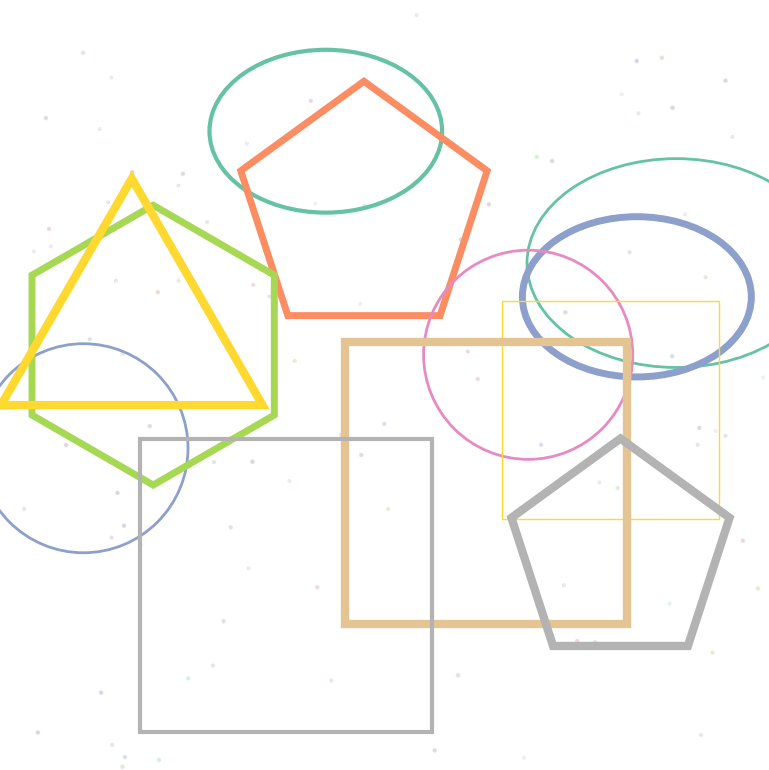[{"shape": "oval", "thickness": 1.5, "radius": 0.76, "center": [0.423, 0.83]}, {"shape": "oval", "thickness": 1, "radius": 0.97, "center": [0.878, 0.658]}, {"shape": "pentagon", "thickness": 2.5, "radius": 0.84, "center": [0.473, 0.726]}, {"shape": "oval", "thickness": 2.5, "radius": 0.74, "center": [0.827, 0.615]}, {"shape": "circle", "thickness": 1, "radius": 0.68, "center": [0.108, 0.418]}, {"shape": "circle", "thickness": 1, "radius": 0.68, "center": [0.686, 0.539]}, {"shape": "hexagon", "thickness": 2.5, "radius": 0.91, "center": [0.199, 0.552]}, {"shape": "triangle", "thickness": 3, "radius": 0.98, "center": [0.171, 0.572]}, {"shape": "square", "thickness": 0.5, "radius": 0.71, "center": [0.793, 0.468]}, {"shape": "square", "thickness": 3, "radius": 0.91, "center": [0.631, 0.373]}, {"shape": "square", "thickness": 1.5, "radius": 0.95, "center": [0.372, 0.24]}, {"shape": "pentagon", "thickness": 3, "radius": 0.74, "center": [0.806, 0.282]}]